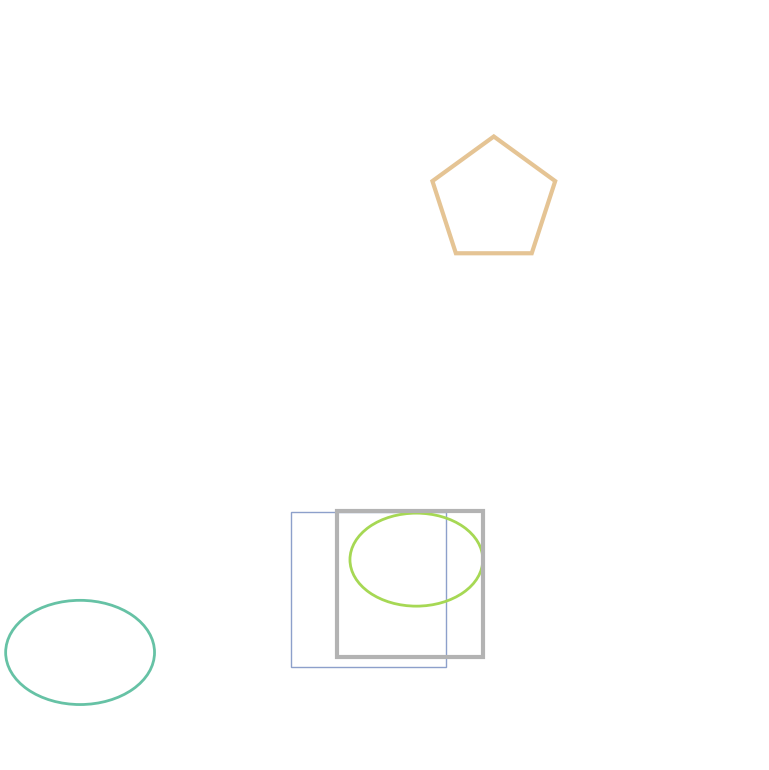[{"shape": "oval", "thickness": 1, "radius": 0.48, "center": [0.104, 0.153]}, {"shape": "square", "thickness": 0.5, "radius": 0.5, "center": [0.479, 0.235]}, {"shape": "oval", "thickness": 1, "radius": 0.43, "center": [0.541, 0.273]}, {"shape": "pentagon", "thickness": 1.5, "radius": 0.42, "center": [0.641, 0.739]}, {"shape": "square", "thickness": 1.5, "radius": 0.47, "center": [0.532, 0.242]}]